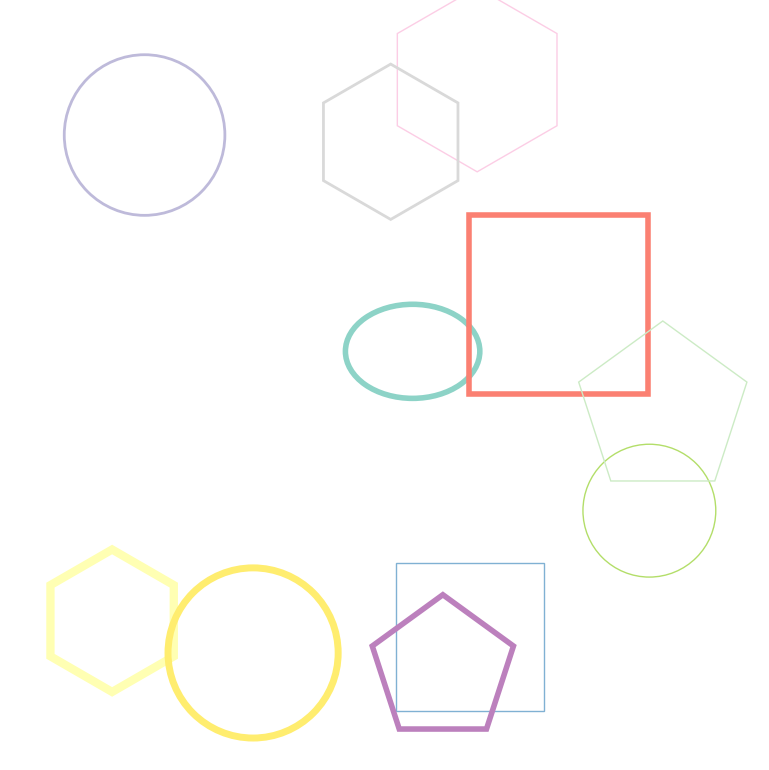[{"shape": "oval", "thickness": 2, "radius": 0.44, "center": [0.536, 0.544]}, {"shape": "hexagon", "thickness": 3, "radius": 0.46, "center": [0.146, 0.194]}, {"shape": "circle", "thickness": 1, "radius": 0.52, "center": [0.188, 0.825]}, {"shape": "square", "thickness": 2, "radius": 0.58, "center": [0.725, 0.605]}, {"shape": "square", "thickness": 0.5, "radius": 0.48, "center": [0.61, 0.173]}, {"shape": "circle", "thickness": 0.5, "radius": 0.43, "center": [0.843, 0.337]}, {"shape": "hexagon", "thickness": 0.5, "radius": 0.6, "center": [0.62, 0.897]}, {"shape": "hexagon", "thickness": 1, "radius": 0.5, "center": [0.507, 0.816]}, {"shape": "pentagon", "thickness": 2, "radius": 0.48, "center": [0.575, 0.131]}, {"shape": "pentagon", "thickness": 0.5, "radius": 0.57, "center": [0.861, 0.468]}, {"shape": "circle", "thickness": 2.5, "radius": 0.55, "center": [0.329, 0.152]}]